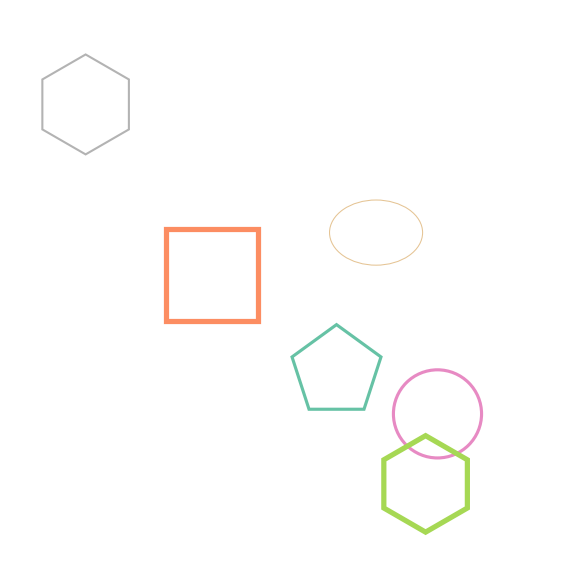[{"shape": "pentagon", "thickness": 1.5, "radius": 0.4, "center": [0.583, 0.356]}, {"shape": "square", "thickness": 2.5, "radius": 0.4, "center": [0.367, 0.523]}, {"shape": "circle", "thickness": 1.5, "radius": 0.38, "center": [0.758, 0.282]}, {"shape": "hexagon", "thickness": 2.5, "radius": 0.42, "center": [0.737, 0.161]}, {"shape": "oval", "thickness": 0.5, "radius": 0.4, "center": [0.651, 0.596]}, {"shape": "hexagon", "thickness": 1, "radius": 0.43, "center": [0.148, 0.818]}]